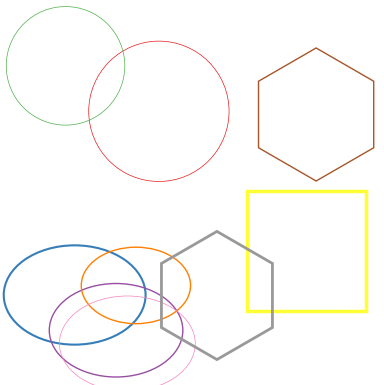[{"shape": "circle", "thickness": 0.5, "radius": 0.91, "center": [0.413, 0.711]}, {"shape": "oval", "thickness": 1.5, "radius": 0.92, "center": [0.194, 0.234]}, {"shape": "circle", "thickness": 0.5, "radius": 0.77, "center": [0.17, 0.829]}, {"shape": "oval", "thickness": 1, "radius": 0.87, "center": [0.301, 0.142]}, {"shape": "oval", "thickness": 1, "radius": 0.71, "center": [0.353, 0.259]}, {"shape": "square", "thickness": 2.5, "radius": 0.78, "center": [0.797, 0.348]}, {"shape": "hexagon", "thickness": 1, "radius": 0.86, "center": [0.821, 0.703]}, {"shape": "oval", "thickness": 0.5, "radius": 0.88, "center": [0.331, 0.108]}, {"shape": "hexagon", "thickness": 2, "radius": 0.83, "center": [0.563, 0.233]}]